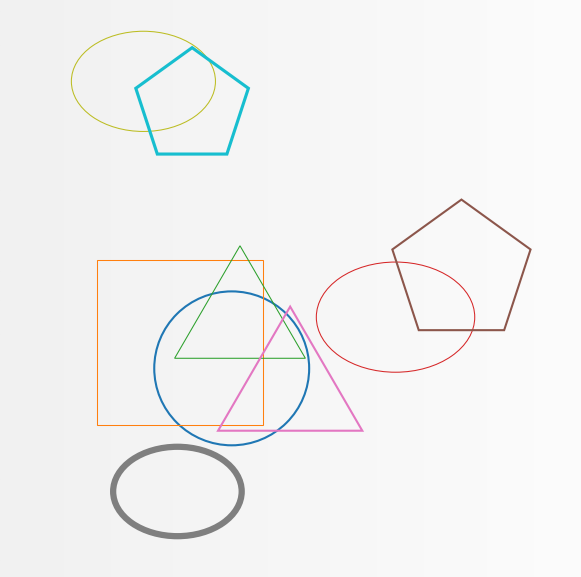[{"shape": "circle", "thickness": 1, "radius": 0.67, "center": [0.399, 0.361]}, {"shape": "square", "thickness": 0.5, "radius": 0.71, "center": [0.309, 0.407]}, {"shape": "triangle", "thickness": 0.5, "radius": 0.65, "center": [0.413, 0.444]}, {"shape": "oval", "thickness": 0.5, "radius": 0.68, "center": [0.68, 0.45]}, {"shape": "pentagon", "thickness": 1, "radius": 0.62, "center": [0.794, 0.529]}, {"shape": "triangle", "thickness": 1, "radius": 0.72, "center": [0.499, 0.325]}, {"shape": "oval", "thickness": 3, "radius": 0.55, "center": [0.305, 0.148]}, {"shape": "oval", "thickness": 0.5, "radius": 0.62, "center": [0.247, 0.858]}, {"shape": "pentagon", "thickness": 1.5, "radius": 0.51, "center": [0.33, 0.815]}]